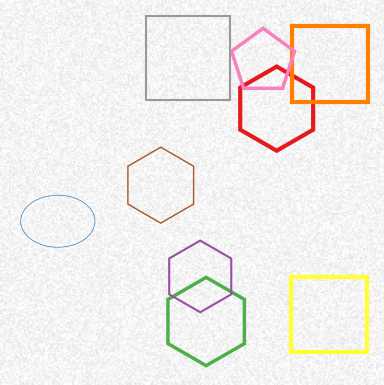[{"shape": "hexagon", "thickness": 3, "radius": 0.55, "center": [0.719, 0.718]}, {"shape": "oval", "thickness": 0.5, "radius": 0.48, "center": [0.15, 0.425]}, {"shape": "hexagon", "thickness": 2.5, "radius": 0.57, "center": [0.535, 0.165]}, {"shape": "hexagon", "thickness": 1.5, "radius": 0.47, "center": [0.52, 0.282]}, {"shape": "square", "thickness": 3, "radius": 0.49, "center": [0.857, 0.834]}, {"shape": "square", "thickness": 3, "radius": 0.49, "center": [0.853, 0.183]}, {"shape": "hexagon", "thickness": 1, "radius": 0.49, "center": [0.418, 0.519]}, {"shape": "pentagon", "thickness": 2.5, "radius": 0.43, "center": [0.683, 0.84]}, {"shape": "square", "thickness": 1.5, "radius": 0.55, "center": [0.489, 0.85]}]